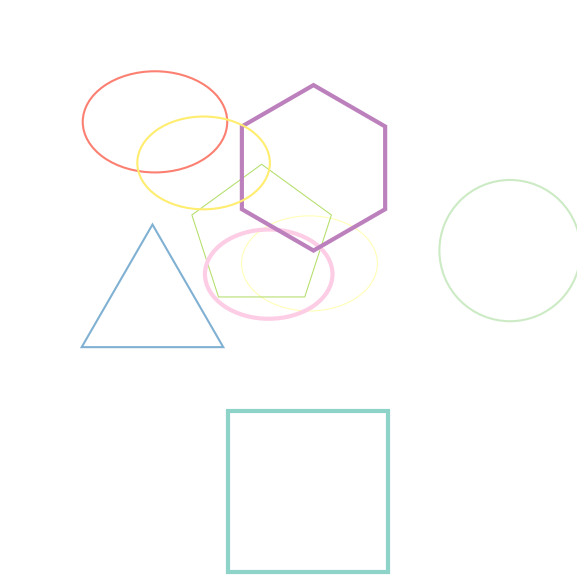[{"shape": "square", "thickness": 2, "radius": 0.7, "center": [0.533, 0.148]}, {"shape": "oval", "thickness": 0.5, "radius": 0.59, "center": [0.536, 0.543]}, {"shape": "oval", "thickness": 1, "radius": 0.63, "center": [0.268, 0.788]}, {"shape": "triangle", "thickness": 1, "radius": 0.71, "center": [0.264, 0.469]}, {"shape": "pentagon", "thickness": 0.5, "radius": 0.64, "center": [0.453, 0.588]}, {"shape": "oval", "thickness": 2, "radius": 0.55, "center": [0.465, 0.524]}, {"shape": "hexagon", "thickness": 2, "radius": 0.72, "center": [0.543, 0.709]}, {"shape": "circle", "thickness": 1, "radius": 0.61, "center": [0.883, 0.565]}, {"shape": "oval", "thickness": 1, "radius": 0.57, "center": [0.353, 0.717]}]